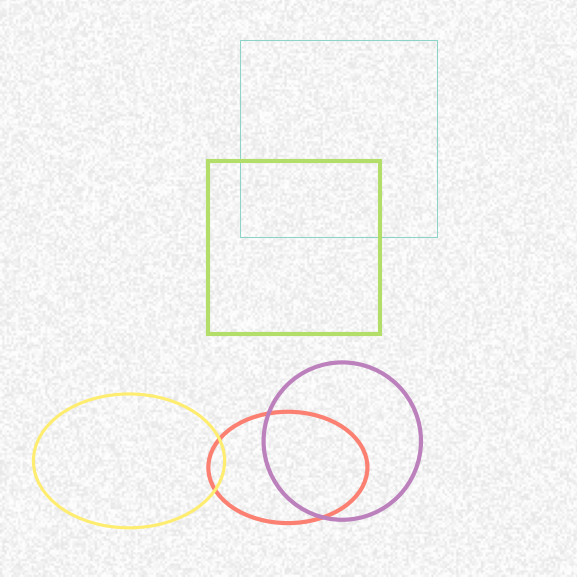[{"shape": "square", "thickness": 0.5, "radius": 0.85, "center": [0.586, 0.759]}, {"shape": "oval", "thickness": 2, "radius": 0.69, "center": [0.498, 0.19]}, {"shape": "square", "thickness": 2, "radius": 0.75, "center": [0.509, 0.571]}, {"shape": "circle", "thickness": 2, "radius": 0.68, "center": [0.593, 0.235]}, {"shape": "oval", "thickness": 1.5, "radius": 0.83, "center": [0.223, 0.201]}]